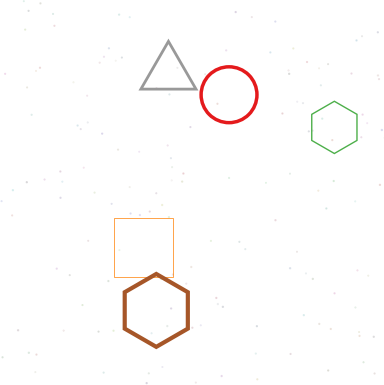[{"shape": "circle", "thickness": 2.5, "radius": 0.36, "center": [0.595, 0.754]}, {"shape": "hexagon", "thickness": 1, "radius": 0.34, "center": [0.868, 0.669]}, {"shape": "square", "thickness": 0.5, "radius": 0.38, "center": [0.372, 0.357]}, {"shape": "hexagon", "thickness": 3, "radius": 0.47, "center": [0.406, 0.194]}, {"shape": "triangle", "thickness": 2, "radius": 0.41, "center": [0.438, 0.81]}]